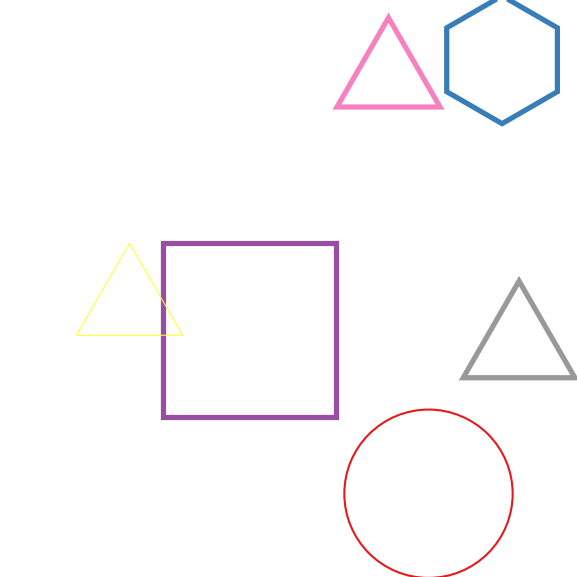[{"shape": "circle", "thickness": 1, "radius": 0.73, "center": [0.742, 0.144]}, {"shape": "hexagon", "thickness": 2.5, "radius": 0.55, "center": [0.869, 0.896]}, {"shape": "square", "thickness": 2.5, "radius": 0.75, "center": [0.432, 0.428]}, {"shape": "triangle", "thickness": 0.5, "radius": 0.53, "center": [0.224, 0.472]}, {"shape": "triangle", "thickness": 2.5, "radius": 0.52, "center": [0.673, 0.865]}, {"shape": "triangle", "thickness": 2.5, "radius": 0.56, "center": [0.899, 0.401]}]